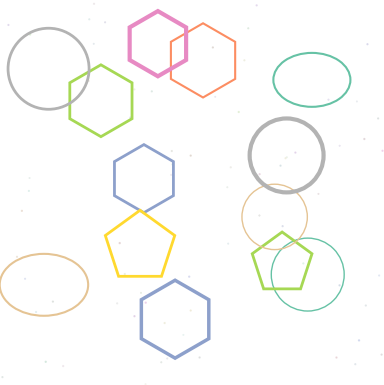[{"shape": "circle", "thickness": 1, "radius": 0.47, "center": [0.799, 0.287]}, {"shape": "oval", "thickness": 1.5, "radius": 0.5, "center": [0.81, 0.793]}, {"shape": "hexagon", "thickness": 1.5, "radius": 0.48, "center": [0.527, 0.843]}, {"shape": "hexagon", "thickness": 2, "radius": 0.44, "center": [0.374, 0.536]}, {"shape": "hexagon", "thickness": 2.5, "radius": 0.51, "center": [0.455, 0.171]}, {"shape": "hexagon", "thickness": 3, "radius": 0.42, "center": [0.41, 0.887]}, {"shape": "hexagon", "thickness": 2, "radius": 0.47, "center": [0.262, 0.738]}, {"shape": "pentagon", "thickness": 2, "radius": 0.41, "center": [0.733, 0.316]}, {"shape": "pentagon", "thickness": 2, "radius": 0.47, "center": [0.364, 0.359]}, {"shape": "oval", "thickness": 1.5, "radius": 0.57, "center": [0.114, 0.26]}, {"shape": "circle", "thickness": 1, "radius": 0.42, "center": [0.713, 0.437]}, {"shape": "circle", "thickness": 3, "radius": 0.48, "center": [0.744, 0.596]}, {"shape": "circle", "thickness": 2, "radius": 0.53, "center": [0.126, 0.821]}]